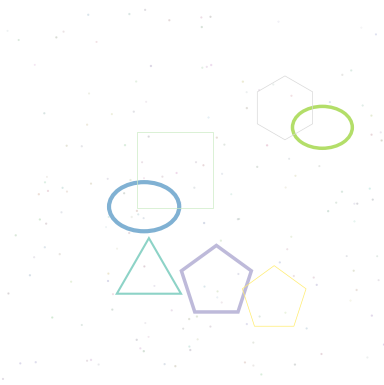[{"shape": "triangle", "thickness": 1.5, "radius": 0.48, "center": [0.387, 0.285]}, {"shape": "pentagon", "thickness": 2.5, "radius": 0.48, "center": [0.562, 0.267]}, {"shape": "oval", "thickness": 3, "radius": 0.46, "center": [0.374, 0.463]}, {"shape": "oval", "thickness": 2.5, "radius": 0.39, "center": [0.837, 0.669]}, {"shape": "hexagon", "thickness": 0.5, "radius": 0.41, "center": [0.74, 0.72]}, {"shape": "square", "thickness": 0.5, "radius": 0.49, "center": [0.455, 0.558]}, {"shape": "pentagon", "thickness": 0.5, "radius": 0.44, "center": [0.712, 0.223]}]